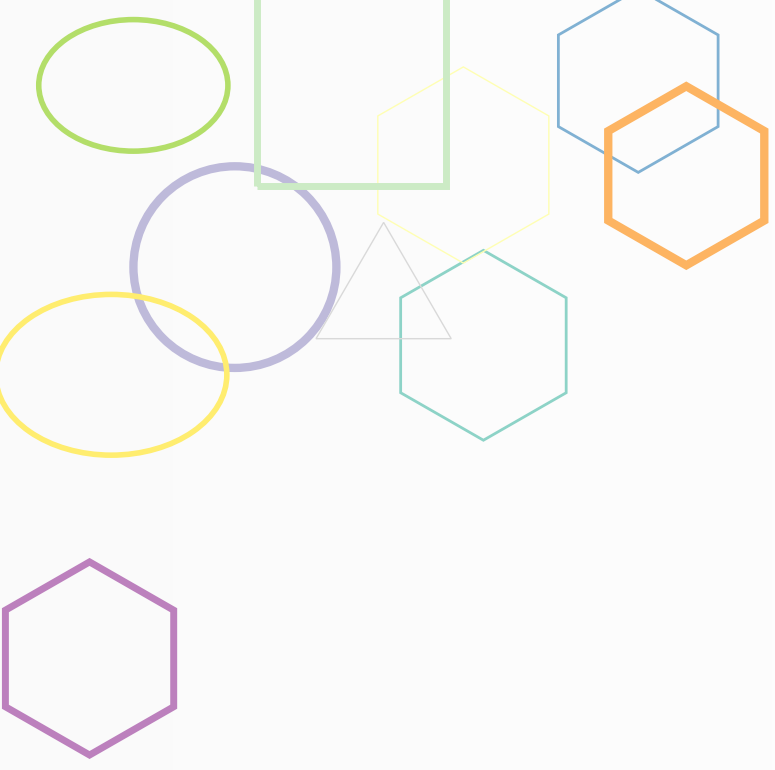[{"shape": "hexagon", "thickness": 1, "radius": 0.62, "center": [0.624, 0.552]}, {"shape": "hexagon", "thickness": 0.5, "radius": 0.64, "center": [0.598, 0.786]}, {"shape": "circle", "thickness": 3, "radius": 0.65, "center": [0.303, 0.653]}, {"shape": "hexagon", "thickness": 1, "radius": 0.59, "center": [0.824, 0.895]}, {"shape": "hexagon", "thickness": 3, "radius": 0.58, "center": [0.886, 0.772]}, {"shape": "oval", "thickness": 2, "radius": 0.61, "center": [0.172, 0.889]}, {"shape": "triangle", "thickness": 0.5, "radius": 0.5, "center": [0.495, 0.61]}, {"shape": "hexagon", "thickness": 2.5, "radius": 0.63, "center": [0.116, 0.145]}, {"shape": "square", "thickness": 2.5, "radius": 0.61, "center": [0.454, 0.88]}, {"shape": "oval", "thickness": 2, "radius": 0.75, "center": [0.144, 0.513]}]